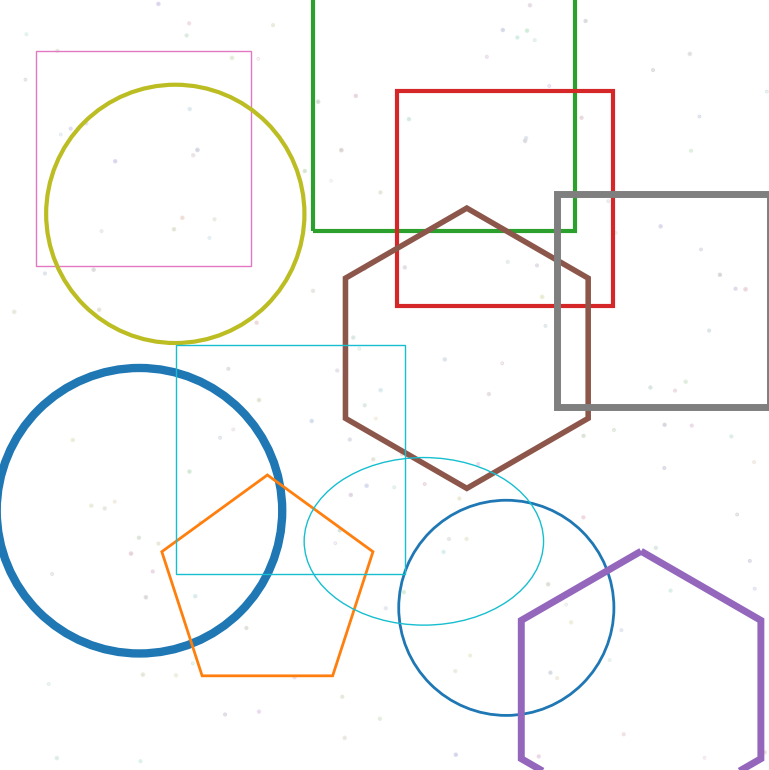[{"shape": "circle", "thickness": 3, "radius": 0.93, "center": [0.181, 0.337]}, {"shape": "circle", "thickness": 1, "radius": 0.7, "center": [0.658, 0.211]}, {"shape": "pentagon", "thickness": 1, "radius": 0.72, "center": [0.347, 0.239]}, {"shape": "square", "thickness": 1.5, "radius": 0.85, "center": [0.577, 0.87]}, {"shape": "square", "thickness": 1.5, "radius": 0.7, "center": [0.656, 0.742]}, {"shape": "hexagon", "thickness": 2.5, "radius": 0.9, "center": [0.833, 0.104]}, {"shape": "hexagon", "thickness": 2, "radius": 0.91, "center": [0.606, 0.548]}, {"shape": "square", "thickness": 0.5, "radius": 0.7, "center": [0.186, 0.794]}, {"shape": "square", "thickness": 2.5, "radius": 0.69, "center": [0.862, 0.609]}, {"shape": "circle", "thickness": 1.5, "radius": 0.84, "center": [0.228, 0.722]}, {"shape": "oval", "thickness": 0.5, "radius": 0.78, "center": [0.55, 0.297]}, {"shape": "square", "thickness": 0.5, "radius": 0.74, "center": [0.377, 0.403]}]